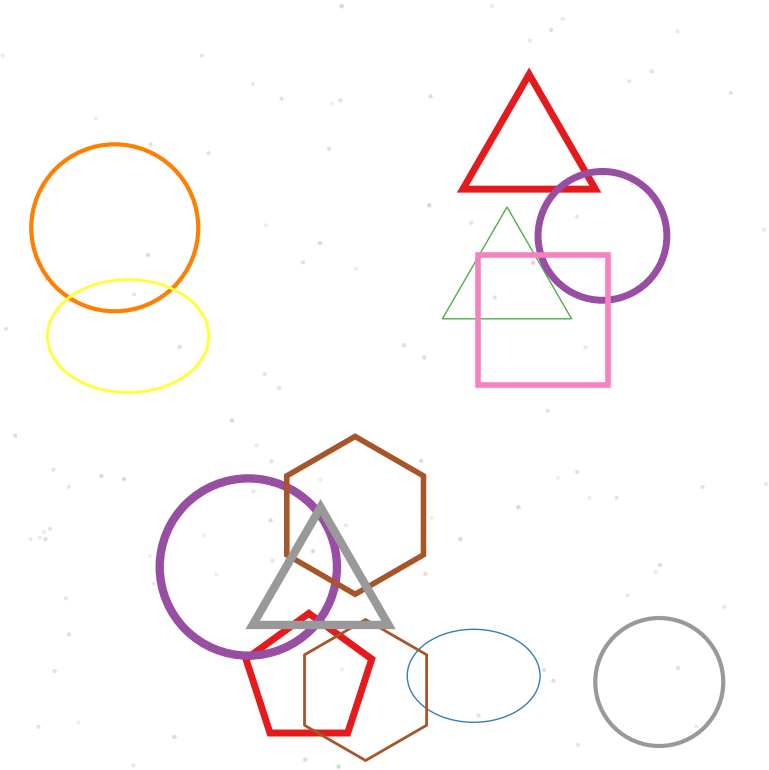[{"shape": "triangle", "thickness": 2.5, "radius": 0.5, "center": [0.687, 0.804]}, {"shape": "pentagon", "thickness": 2.5, "radius": 0.43, "center": [0.401, 0.118]}, {"shape": "oval", "thickness": 0.5, "radius": 0.43, "center": [0.615, 0.122]}, {"shape": "triangle", "thickness": 0.5, "radius": 0.48, "center": [0.658, 0.634]}, {"shape": "circle", "thickness": 2.5, "radius": 0.42, "center": [0.782, 0.694]}, {"shape": "circle", "thickness": 3, "radius": 0.58, "center": [0.322, 0.264]}, {"shape": "circle", "thickness": 1.5, "radius": 0.54, "center": [0.149, 0.704]}, {"shape": "oval", "thickness": 1, "radius": 0.52, "center": [0.166, 0.564]}, {"shape": "hexagon", "thickness": 1, "radius": 0.46, "center": [0.475, 0.104]}, {"shape": "hexagon", "thickness": 2, "radius": 0.51, "center": [0.461, 0.331]}, {"shape": "square", "thickness": 2, "radius": 0.42, "center": [0.705, 0.584]}, {"shape": "triangle", "thickness": 3, "radius": 0.51, "center": [0.416, 0.239]}, {"shape": "circle", "thickness": 1.5, "radius": 0.42, "center": [0.856, 0.114]}]